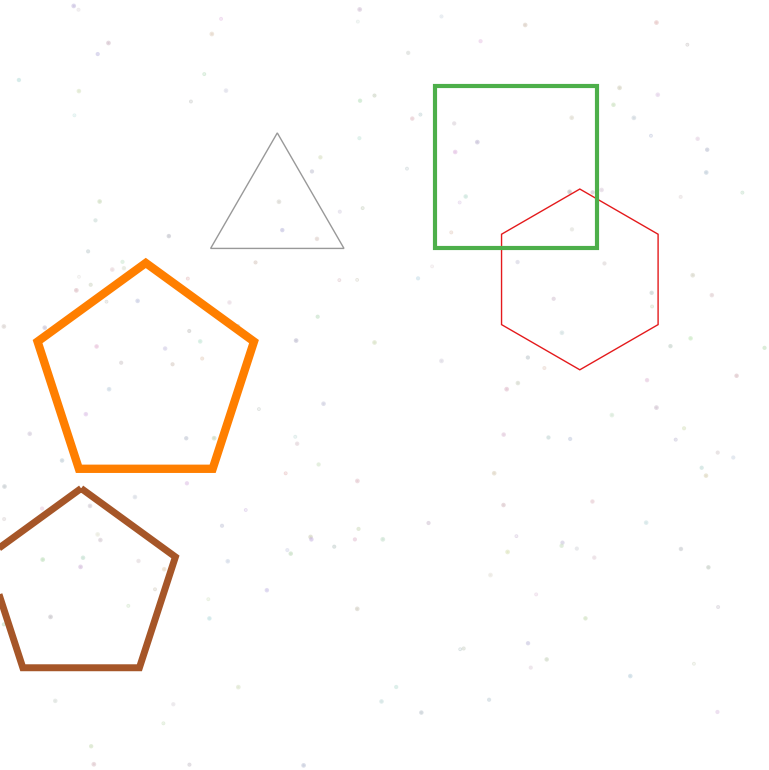[{"shape": "hexagon", "thickness": 0.5, "radius": 0.59, "center": [0.753, 0.637]}, {"shape": "square", "thickness": 1.5, "radius": 0.53, "center": [0.67, 0.783]}, {"shape": "pentagon", "thickness": 3, "radius": 0.74, "center": [0.189, 0.511]}, {"shape": "pentagon", "thickness": 2.5, "radius": 0.64, "center": [0.105, 0.237]}, {"shape": "triangle", "thickness": 0.5, "radius": 0.5, "center": [0.36, 0.727]}]